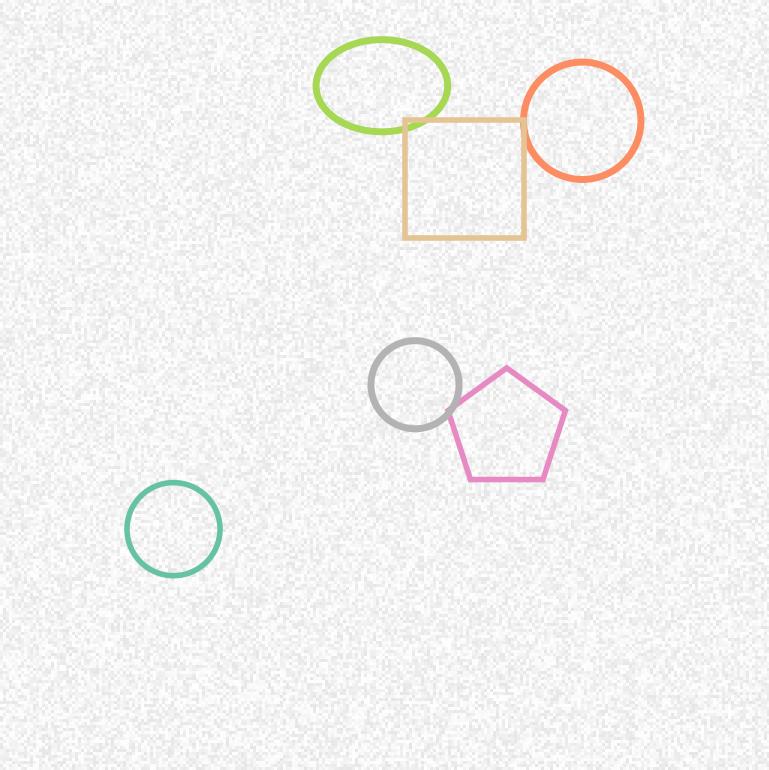[{"shape": "circle", "thickness": 2, "radius": 0.3, "center": [0.225, 0.313]}, {"shape": "circle", "thickness": 2.5, "radius": 0.38, "center": [0.756, 0.843]}, {"shape": "pentagon", "thickness": 2, "radius": 0.4, "center": [0.658, 0.442]}, {"shape": "oval", "thickness": 2.5, "radius": 0.43, "center": [0.496, 0.889]}, {"shape": "square", "thickness": 2, "radius": 0.38, "center": [0.603, 0.767]}, {"shape": "circle", "thickness": 2.5, "radius": 0.29, "center": [0.539, 0.5]}]